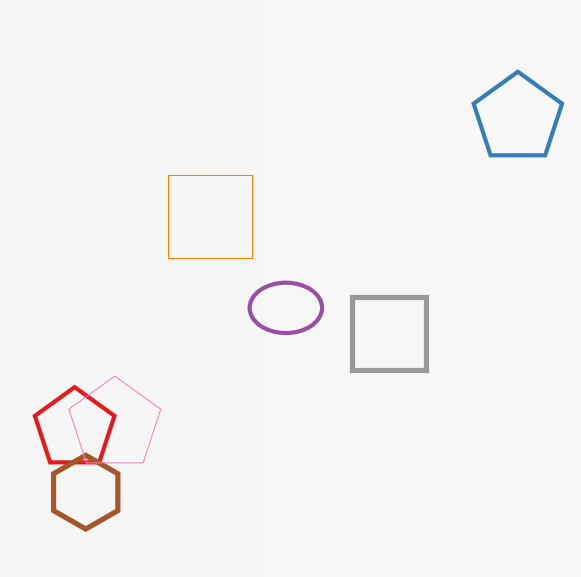[{"shape": "pentagon", "thickness": 2, "radius": 0.36, "center": [0.128, 0.257]}, {"shape": "pentagon", "thickness": 2, "radius": 0.4, "center": [0.891, 0.795]}, {"shape": "oval", "thickness": 2, "radius": 0.31, "center": [0.492, 0.466]}, {"shape": "square", "thickness": 0.5, "radius": 0.36, "center": [0.361, 0.625]}, {"shape": "hexagon", "thickness": 2.5, "radius": 0.32, "center": [0.147, 0.147]}, {"shape": "pentagon", "thickness": 0.5, "radius": 0.42, "center": [0.197, 0.265]}, {"shape": "square", "thickness": 2.5, "radius": 0.32, "center": [0.669, 0.422]}]